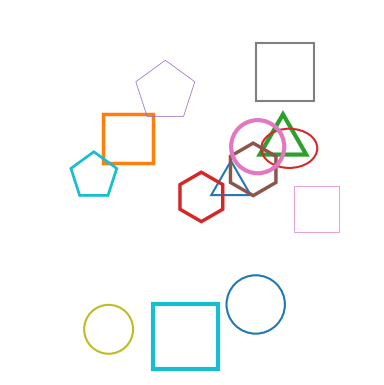[{"shape": "circle", "thickness": 1.5, "radius": 0.38, "center": [0.664, 0.209]}, {"shape": "triangle", "thickness": 1.5, "radius": 0.3, "center": [0.6, 0.523]}, {"shape": "square", "thickness": 2.5, "radius": 0.32, "center": [0.332, 0.641]}, {"shape": "triangle", "thickness": 3, "radius": 0.35, "center": [0.735, 0.633]}, {"shape": "oval", "thickness": 1.5, "radius": 0.36, "center": [0.751, 0.615]}, {"shape": "hexagon", "thickness": 2.5, "radius": 0.32, "center": [0.523, 0.489]}, {"shape": "pentagon", "thickness": 0.5, "radius": 0.4, "center": [0.429, 0.763]}, {"shape": "hexagon", "thickness": 2.5, "radius": 0.34, "center": [0.658, 0.56]}, {"shape": "circle", "thickness": 3, "radius": 0.34, "center": [0.669, 0.619]}, {"shape": "square", "thickness": 0.5, "radius": 0.29, "center": [0.823, 0.457]}, {"shape": "square", "thickness": 1.5, "radius": 0.37, "center": [0.74, 0.814]}, {"shape": "circle", "thickness": 1.5, "radius": 0.32, "center": [0.282, 0.145]}, {"shape": "square", "thickness": 3, "radius": 0.42, "center": [0.482, 0.125]}, {"shape": "pentagon", "thickness": 2, "radius": 0.31, "center": [0.244, 0.543]}]